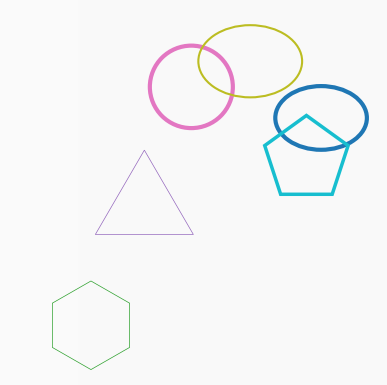[{"shape": "oval", "thickness": 3, "radius": 0.59, "center": [0.829, 0.694]}, {"shape": "hexagon", "thickness": 0.5, "radius": 0.58, "center": [0.235, 0.155]}, {"shape": "triangle", "thickness": 0.5, "radius": 0.73, "center": [0.373, 0.464]}, {"shape": "circle", "thickness": 3, "radius": 0.54, "center": [0.494, 0.774]}, {"shape": "oval", "thickness": 1.5, "radius": 0.67, "center": [0.646, 0.841]}, {"shape": "pentagon", "thickness": 2.5, "radius": 0.57, "center": [0.791, 0.587]}]